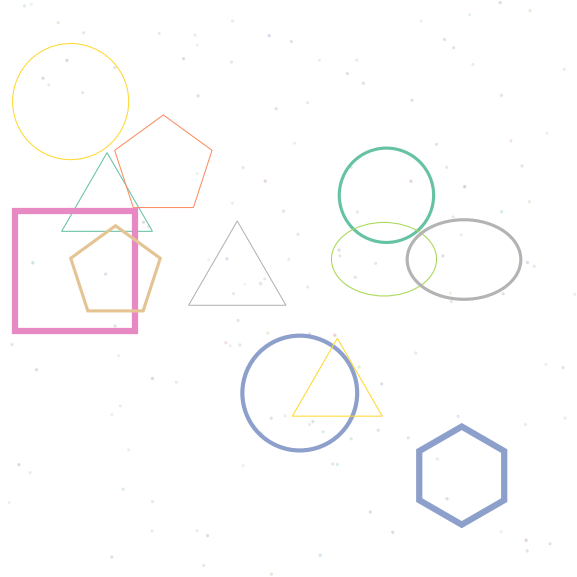[{"shape": "triangle", "thickness": 0.5, "radius": 0.45, "center": [0.185, 0.644]}, {"shape": "circle", "thickness": 1.5, "radius": 0.41, "center": [0.669, 0.661]}, {"shape": "pentagon", "thickness": 0.5, "radius": 0.44, "center": [0.283, 0.711]}, {"shape": "circle", "thickness": 2, "radius": 0.5, "center": [0.519, 0.319]}, {"shape": "hexagon", "thickness": 3, "radius": 0.42, "center": [0.8, 0.176]}, {"shape": "square", "thickness": 3, "radius": 0.52, "center": [0.13, 0.53]}, {"shape": "oval", "thickness": 0.5, "radius": 0.45, "center": [0.665, 0.55]}, {"shape": "circle", "thickness": 0.5, "radius": 0.5, "center": [0.122, 0.823]}, {"shape": "triangle", "thickness": 0.5, "radius": 0.45, "center": [0.584, 0.323]}, {"shape": "pentagon", "thickness": 1.5, "radius": 0.41, "center": [0.2, 0.527]}, {"shape": "oval", "thickness": 1.5, "radius": 0.49, "center": [0.803, 0.55]}, {"shape": "triangle", "thickness": 0.5, "radius": 0.49, "center": [0.411, 0.519]}]